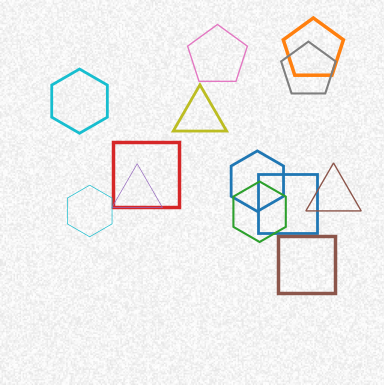[{"shape": "hexagon", "thickness": 2, "radius": 0.39, "center": [0.668, 0.529]}, {"shape": "square", "thickness": 2, "radius": 0.39, "center": [0.747, 0.471]}, {"shape": "pentagon", "thickness": 2.5, "radius": 0.41, "center": [0.814, 0.871]}, {"shape": "hexagon", "thickness": 1.5, "radius": 0.39, "center": [0.674, 0.45]}, {"shape": "square", "thickness": 2.5, "radius": 0.43, "center": [0.378, 0.546]}, {"shape": "triangle", "thickness": 0.5, "radius": 0.38, "center": [0.356, 0.499]}, {"shape": "square", "thickness": 2.5, "radius": 0.37, "center": [0.797, 0.312]}, {"shape": "triangle", "thickness": 1, "radius": 0.41, "center": [0.866, 0.494]}, {"shape": "pentagon", "thickness": 1, "radius": 0.41, "center": [0.565, 0.855]}, {"shape": "pentagon", "thickness": 1.5, "radius": 0.37, "center": [0.801, 0.817]}, {"shape": "triangle", "thickness": 2, "radius": 0.4, "center": [0.519, 0.7]}, {"shape": "hexagon", "thickness": 0.5, "radius": 0.34, "center": [0.233, 0.452]}, {"shape": "hexagon", "thickness": 2, "radius": 0.42, "center": [0.207, 0.737]}]